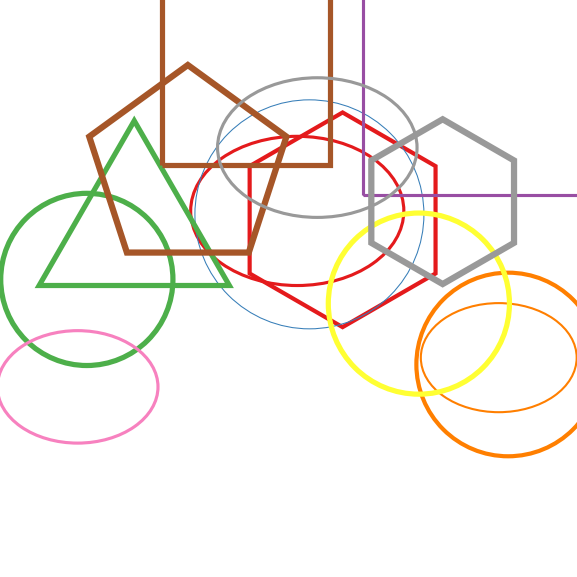[{"shape": "hexagon", "thickness": 2, "radius": 0.93, "center": [0.593, 0.619]}, {"shape": "oval", "thickness": 1.5, "radius": 0.92, "center": [0.515, 0.634]}, {"shape": "circle", "thickness": 0.5, "radius": 0.99, "center": [0.536, 0.628]}, {"shape": "triangle", "thickness": 2.5, "radius": 0.95, "center": [0.232, 0.6]}, {"shape": "circle", "thickness": 2.5, "radius": 0.75, "center": [0.15, 0.515]}, {"shape": "square", "thickness": 1.5, "radius": 0.94, "center": [0.817, 0.85]}, {"shape": "circle", "thickness": 2, "radius": 0.79, "center": [0.88, 0.368]}, {"shape": "oval", "thickness": 1, "radius": 0.67, "center": [0.864, 0.38]}, {"shape": "circle", "thickness": 2.5, "radius": 0.78, "center": [0.725, 0.473]}, {"shape": "square", "thickness": 2.5, "radius": 0.73, "center": [0.427, 0.86]}, {"shape": "pentagon", "thickness": 3, "radius": 0.9, "center": [0.325, 0.707]}, {"shape": "oval", "thickness": 1.5, "radius": 0.7, "center": [0.134, 0.329]}, {"shape": "hexagon", "thickness": 3, "radius": 0.71, "center": [0.767, 0.65]}, {"shape": "oval", "thickness": 1.5, "radius": 0.86, "center": [0.549, 0.744]}]